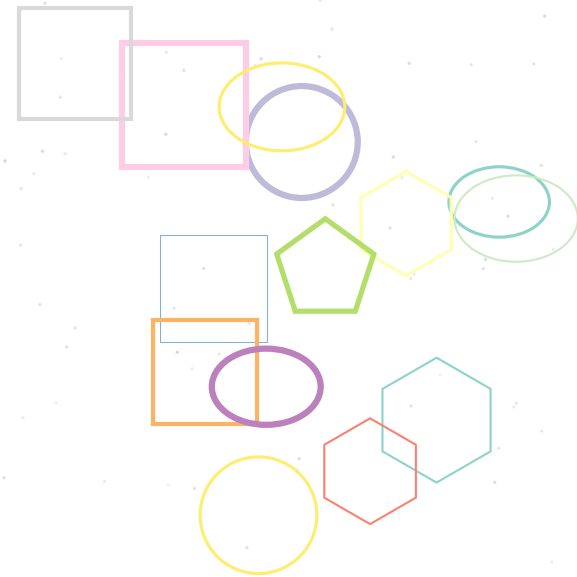[{"shape": "hexagon", "thickness": 1, "radius": 0.54, "center": [0.756, 0.272]}, {"shape": "oval", "thickness": 1.5, "radius": 0.44, "center": [0.864, 0.649]}, {"shape": "hexagon", "thickness": 1.5, "radius": 0.45, "center": [0.703, 0.612]}, {"shape": "circle", "thickness": 3, "radius": 0.48, "center": [0.523, 0.753]}, {"shape": "hexagon", "thickness": 1, "radius": 0.46, "center": [0.641, 0.183]}, {"shape": "square", "thickness": 0.5, "radius": 0.46, "center": [0.37, 0.5]}, {"shape": "square", "thickness": 2, "radius": 0.45, "center": [0.356, 0.355]}, {"shape": "pentagon", "thickness": 2.5, "radius": 0.44, "center": [0.563, 0.532]}, {"shape": "square", "thickness": 3, "radius": 0.54, "center": [0.319, 0.817]}, {"shape": "square", "thickness": 2, "radius": 0.48, "center": [0.13, 0.889]}, {"shape": "oval", "thickness": 3, "radius": 0.47, "center": [0.461, 0.329]}, {"shape": "oval", "thickness": 1, "radius": 0.53, "center": [0.894, 0.621]}, {"shape": "circle", "thickness": 1.5, "radius": 0.51, "center": [0.448, 0.107]}, {"shape": "oval", "thickness": 1.5, "radius": 0.54, "center": [0.488, 0.814]}]